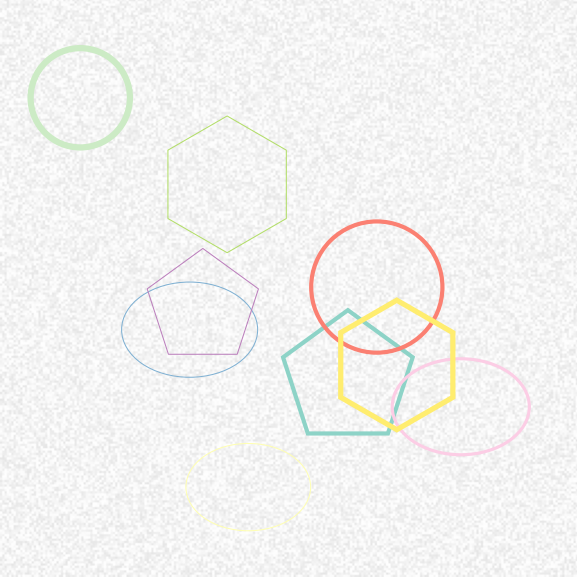[{"shape": "pentagon", "thickness": 2, "radius": 0.59, "center": [0.602, 0.344]}, {"shape": "oval", "thickness": 0.5, "radius": 0.54, "center": [0.43, 0.156]}, {"shape": "circle", "thickness": 2, "radius": 0.57, "center": [0.652, 0.502]}, {"shape": "oval", "thickness": 0.5, "radius": 0.59, "center": [0.328, 0.428]}, {"shape": "hexagon", "thickness": 0.5, "radius": 0.59, "center": [0.393, 0.68]}, {"shape": "oval", "thickness": 1.5, "radius": 0.59, "center": [0.798, 0.295]}, {"shape": "pentagon", "thickness": 0.5, "radius": 0.51, "center": [0.351, 0.468]}, {"shape": "circle", "thickness": 3, "radius": 0.43, "center": [0.139, 0.83]}, {"shape": "hexagon", "thickness": 2.5, "radius": 0.56, "center": [0.687, 0.367]}]